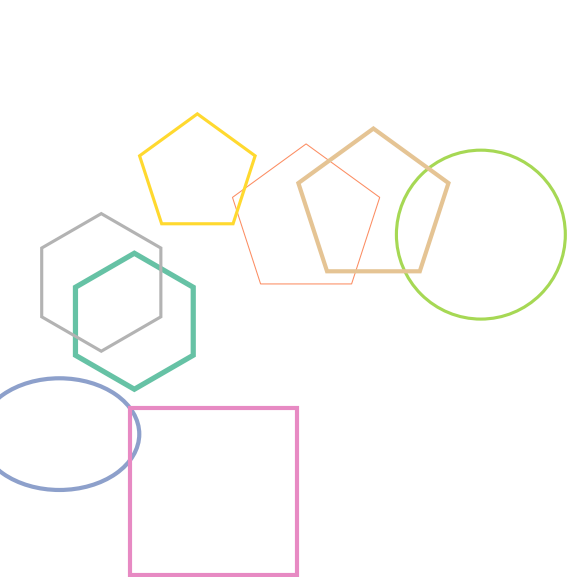[{"shape": "hexagon", "thickness": 2.5, "radius": 0.59, "center": [0.233, 0.443]}, {"shape": "pentagon", "thickness": 0.5, "radius": 0.67, "center": [0.53, 0.616]}, {"shape": "oval", "thickness": 2, "radius": 0.69, "center": [0.103, 0.247]}, {"shape": "square", "thickness": 2, "radius": 0.72, "center": [0.369, 0.149]}, {"shape": "circle", "thickness": 1.5, "radius": 0.73, "center": [0.833, 0.593]}, {"shape": "pentagon", "thickness": 1.5, "radius": 0.53, "center": [0.342, 0.697]}, {"shape": "pentagon", "thickness": 2, "radius": 0.68, "center": [0.647, 0.64]}, {"shape": "hexagon", "thickness": 1.5, "radius": 0.6, "center": [0.175, 0.51]}]